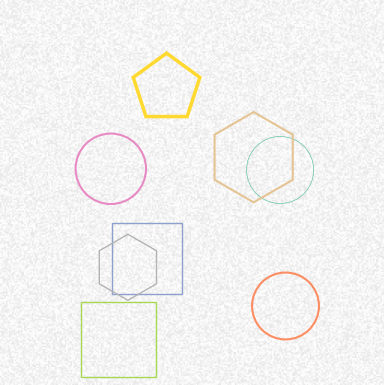[{"shape": "circle", "thickness": 0.5, "radius": 0.44, "center": [0.728, 0.558]}, {"shape": "circle", "thickness": 1.5, "radius": 0.43, "center": [0.742, 0.205]}, {"shape": "square", "thickness": 1, "radius": 0.46, "center": [0.382, 0.329]}, {"shape": "circle", "thickness": 1.5, "radius": 0.46, "center": [0.288, 0.562]}, {"shape": "square", "thickness": 1, "radius": 0.49, "center": [0.309, 0.118]}, {"shape": "pentagon", "thickness": 2.5, "radius": 0.45, "center": [0.433, 0.771]}, {"shape": "hexagon", "thickness": 1.5, "radius": 0.59, "center": [0.659, 0.592]}, {"shape": "hexagon", "thickness": 1, "radius": 0.43, "center": [0.332, 0.306]}]